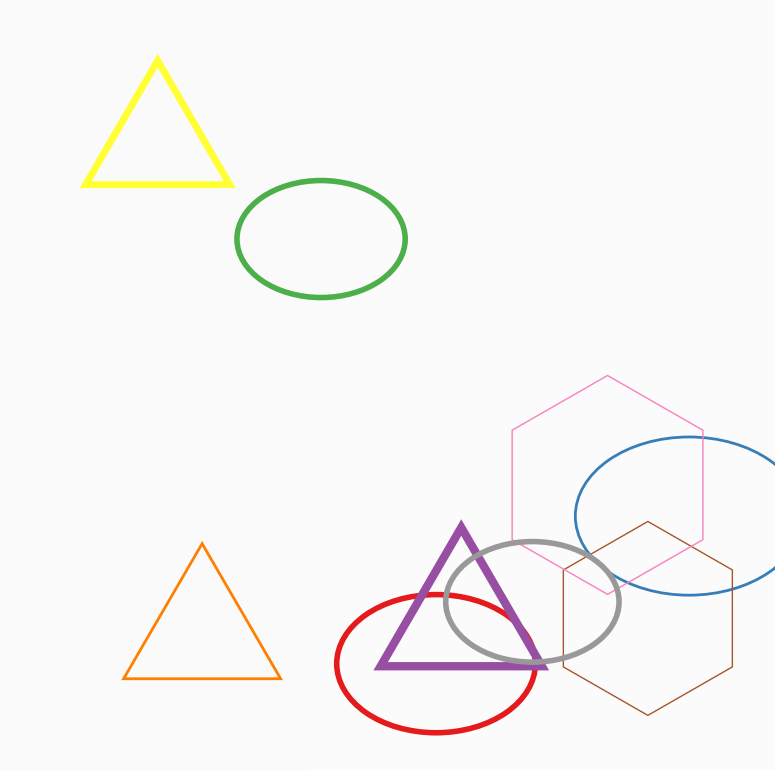[{"shape": "oval", "thickness": 2, "radius": 0.64, "center": [0.563, 0.138]}, {"shape": "oval", "thickness": 1, "radius": 0.73, "center": [0.889, 0.33]}, {"shape": "oval", "thickness": 2, "radius": 0.54, "center": [0.414, 0.69]}, {"shape": "triangle", "thickness": 3, "radius": 0.6, "center": [0.595, 0.195]}, {"shape": "triangle", "thickness": 1, "radius": 0.58, "center": [0.261, 0.177]}, {"shape": "triangle", "thickness": 2.5, "radius": 0.54, "center": [0.203, 0.814]}, {"shape": "hexagon", "thickness": 0.5, "radius": 0.63, "center": [0.836, 0.197]}, {"shape": "hexagon", "thickness": 0.5, "radius": 0.71, "center": [0.784, 0.37]}, {"shape": "oval", "thickness": 2, "radius": 0.56, "center": [0.687, 0.218]}]